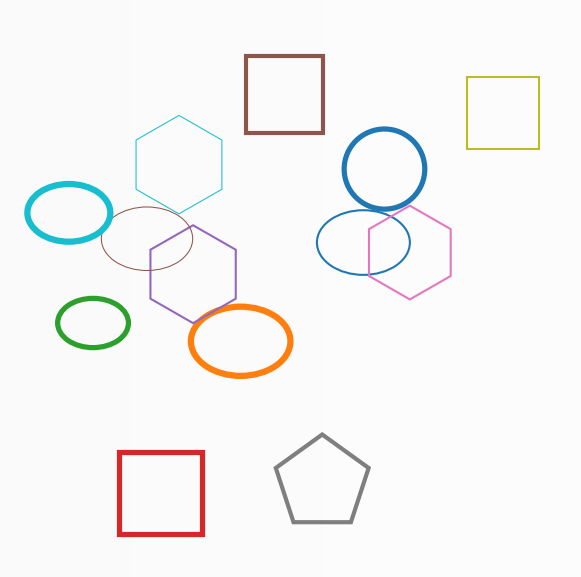[{"shape": "circle", "thickness": 2.5, "radius": 0.35, "center": [0.661, 0.706]}, {"shape": "oval", "thickness": 1, "radius": 0.4, "center": [0.625, 0.579]}, {"shape": "oval", "thickness": 3, "radius": 0.43, "center": [0.414, 0.408]}, {"shape": "oval", "thickness": 2.5, "radius": 0.3, "center": [0.16, 0.44]}, {"shape": "square", "thickness": 2.5, "radius": 0.35, "center": [0.276, 0.145]}, {"shape": "hexagon", "thickness": 1, "radius": 0.42, "center": [0.332, 0.524]}, {"shape": "square", "thickness": 2, "radius": 0.33, "center": [0.489, 0.836]}, {"shape": "oval", "thickness": 0.5, "radius": 0.39, "center": [0.253, 0.586]}, {"shape": "hexagon", "thickness": 1, "radius": 0.41, "center": [0.705, 0.562]}, {"shape": "pentagon", "thickness": 2, "radius": 0.42, "center": [0.554, 0.163]}, {"shape": "square", "thickness": 1, "radius": 0.31, "center": [0.865, 0.804]}, {"shape": "oval", "thickness": 3, "radius": 0.36, "center": [0.118, 0.631]}, {"shape": "hexagon", "thickness": 0.5, "radius": 0.43, "center": [0.308, 0.714]}]